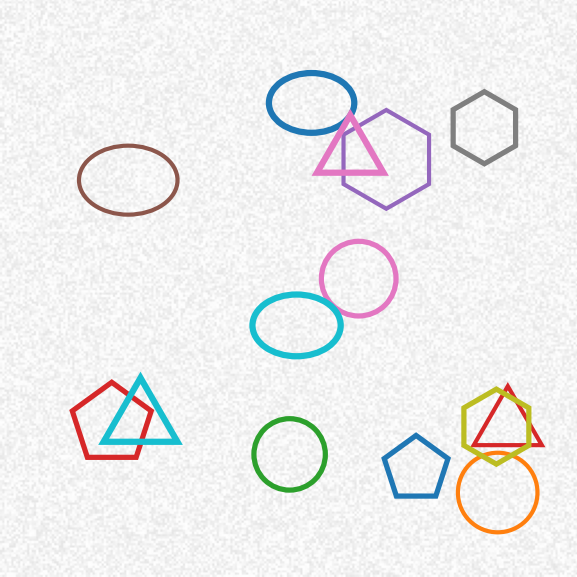[{"shape": "pentagon", "thickness": 2.5, "radius": 0.29, "center": [0.72, 0.187]}, {"shape": "oval", "thickness": 3, "radius": 0.37, "center": [0.54, 0.821]}, {"shape": "circle", "thickness": 2, "radius": 0.34, "center": [0.862, 0.146]}, {"shape": "circle", "thickness": 2.5, "radius": 0.31, "center": [0.502, 0.212]}, {"shape": "triangle", "thickness": 2, "radius": 0.34, "center": [0.879, 0.262]}, {"shape": "pentagon", "thickness": 2.5, "radius": 0.36, "center": [0.194, 0.265]}, {"shape": "hexagon", "thickness": 2, "radius": 0.43, "center": [0.669, 0.723]}, {"shape": "oval", "thickness": 2, "radius": 0.43, "center": [0.222, 0.687]}, {"shape": "circle", "thickness": 2.5, "radius": 0.32, "center": [0.621, 0.517]}, {"shape": "triangle", "thickness": 3, "radius": 0.33, "center": [0.606, 0.733]}, {"shape": "hexagon", "thickness": 2.5, "radius": 0.31, "center": [0.839, 0.778]}, {"shape": "hexagon", "thickness": 2.5, "radius": 0.32, "center": [0.86, 0.26]}, {"shape": "oval", "thickness": 3, "radius": 0.38, "center": [0.514, 0.436]}, {"shape": "triangle", "thickness": 3, "radius": 0.37, "center": [0.243, 0.271]}]